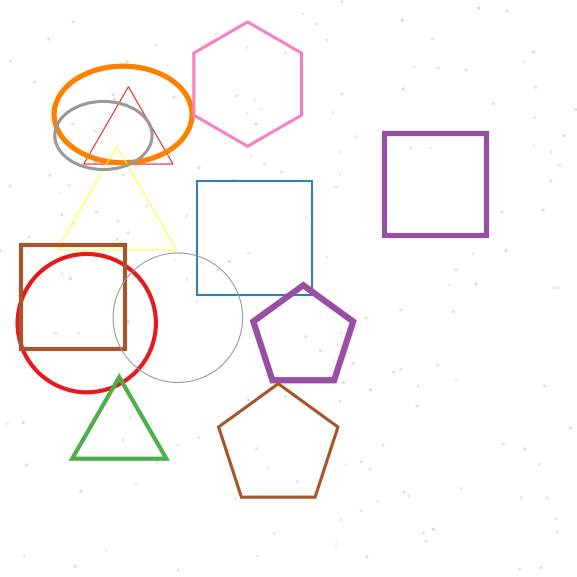[{"shape": "circle", "thickness": 2, "radius": 0.6, "center": [0.15, 0.44]}, {"shape": "triangle", "thickness": 0.5, "radius": 0.45, "center": [0.222, 0.76]}, {"shape": "square", "thickness": 1, "radius": 0.5, "center": [0.44, 0.587]}, {"shape": "triangle", "thickness": 2, "radius": 0.47, "center": [0.207, 0.252]}, {"shape": "square", "thickness": 2.5, "radius": 0.44, "center": [0.754, 0.68]}, {"shape": "pentagon", "thickness": 3, "radius": 0.45, "center": [0.525, 0.414]}, {"shape": "oval", "thickness": 2.5, "radius": 0.6, "center": [0.213, 0.801]}, {"shape": "triangle", "thickness": 0.5, "radius": 0.6, "center": [0.202, 0.626]}, {"shape": "pentagon", "thickness": 1.5, "radius": 0.54, "center": [0.482, 0.226]}, {"shape": "square", "thickness": 2, "radius": 0.45, "center": [0.126, 0.485]}, {"shape": "hexagon", "thickness": 1.5, "radius": 0.54, "center": [0.429, 0.853]}, {"shape": "oval", "thickness": 1.5, "radius": 0.42, "center": [0.179, 0.765]}, {"shape": "circle", "thickness": 0.5, "radius": 0.56, "center": [0.308, 0.449]}]